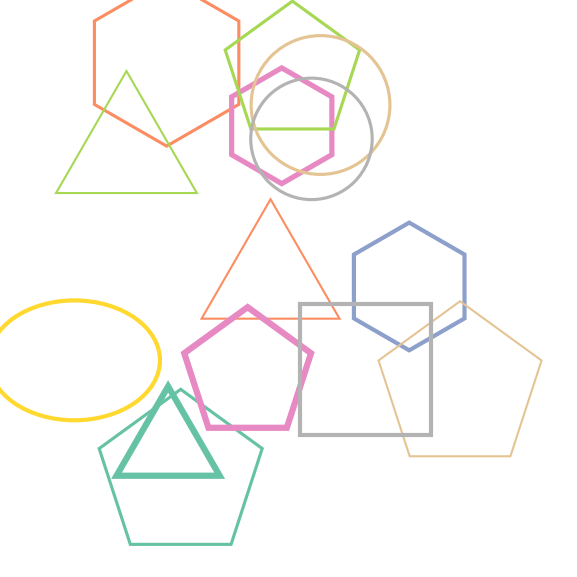[{"shape": "triangle", "thickness": 3, "radius": 0.52, "center": [0.291, 0.227]}, {"shape": "pentagon", "thickness": 1.5, "radius": 0.74, "center": [0.313, 0.177]}, {"shape": "hexagon", "thickness": 1.5, "radius": 0.72, "center": [0.289, 0.891]}, {"shape": "triangle", "thickness": 1, "radius": 0.69, "center": [0.468, 0.516]}, {"shape": "hexagon", "thickness": 2, "radius": 0.55, "center": [0.709, 0.503]}, {"shape": "hexagon", "thickness": 2.5, "radius": 0.5, "center": [0.488, 0.781]}, {"shape": "pentagon", "thickness": 3, "radius": 0.58, "center": [0.429, 0.352]}, {"shape": "triangle", "thickness": 1, "radius": 0.7, "center": [0.219, 0.735]}, {"shape": "pentagon", "thickness": 1.5, "radius": 0.61, "center": [0.506, 0.875]}, {"shape": "oval", "thickness": 2, "radius": 0.74, "center": [0.129, 0.375]}, {"shape": "circle", "thickness": 1.5, "radius": 0.6, "center": [0.555, 0.817]}, {"shape": "pentagon", "thickness": 1, "radius": 0.74, "center": [0.797, 0.329]}, {"shape": "square", "thickness": 2, "radius": 0.57, "center": [0.633, 0.359]}, {"shape": "circle", "thickness": 1.5, "radius": 0.53, "center": [0.539, 0.759]}]